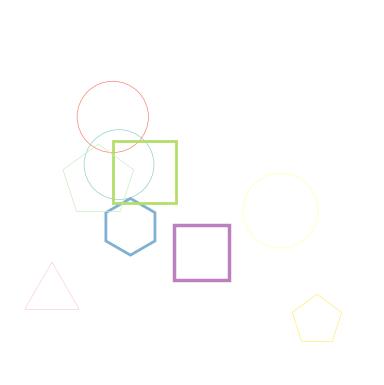[{"shape": "circle", "thickness": 0.5, "radius": 0.45, "center": [0.309, 0.572]}, {"shape": "circle", "thickness": 0.5, "radius": 0.49, "center": [0.729, 0.453]}, {"shape": "circle", "thickness": 0.5, "radius": 0.46, "center": [0.293, 0.696]}, {"shape": "hexagon", "thickness": 2, "radius": 0.37, "center": [0.339, 0.411]}, {"shape": "square", "thickness": 2, "radius": 0.41, "center": [0.376, 0.553]}, {"shape": "triangle", "thickness": 0.5, "radius": 0.41, "center": [0.135, 0.237]}, {"shape": "square", "thickness": 2.5, "radius": 0.36, "center": [0.523, 0.344]}, {"shape": "pentagon", "thickness": 0.5, "radius": 0.48, "center": [0.255, 0.529]}, {"shape": "pentagon", "thickness": 0.5, "radius": 0.34, "center": [0.823, 0.168]}]